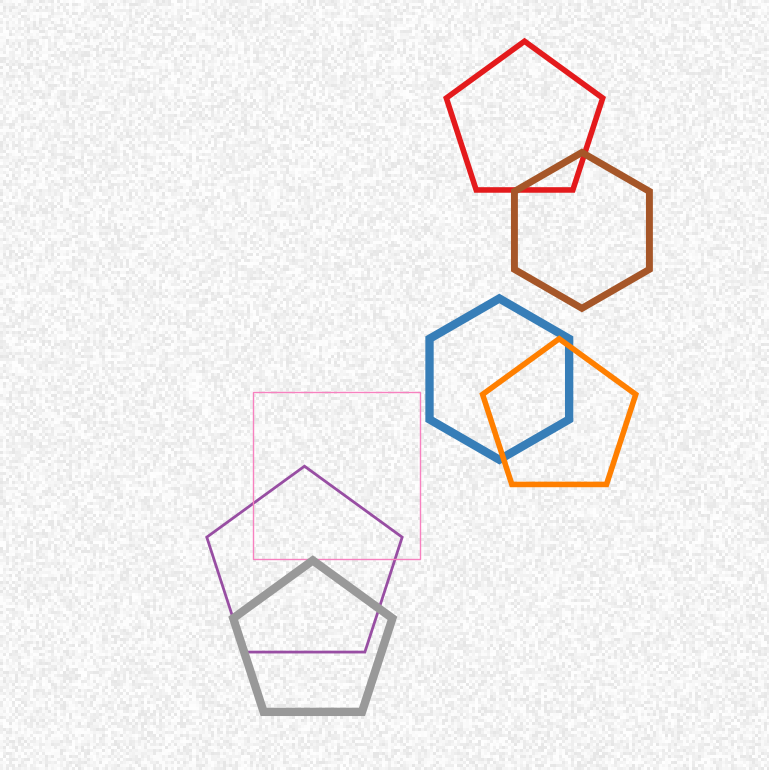[{"shape": "pentagon", "thickness": 2, "radius": 0.53, "center": [0.681, 0.84]}, {"shape": "hexagon", "thickness": 3, "radius": 0.52, "center": [0.648, 0.508]}, {"shape": "pentagon", "thickness": 1, "radius": 0.67, "center": [0.395, 0.261]}, {"shape": "pentagon", "thickness": 2, "radius": 0.52, "center": [0.726, 0.455]}, {"shape": "hexagon", "thickness": 2.5, "radius": 0.51, "center": [0.756, 0.701]}, {"shape": "square", "thickness": 0.5, "radius": 0.54, "center": [0.437, 0.383]}, {"shape": "pentagon", "thickness": 3, "radius": 0.54, "center": [0.406, 0.163]}]